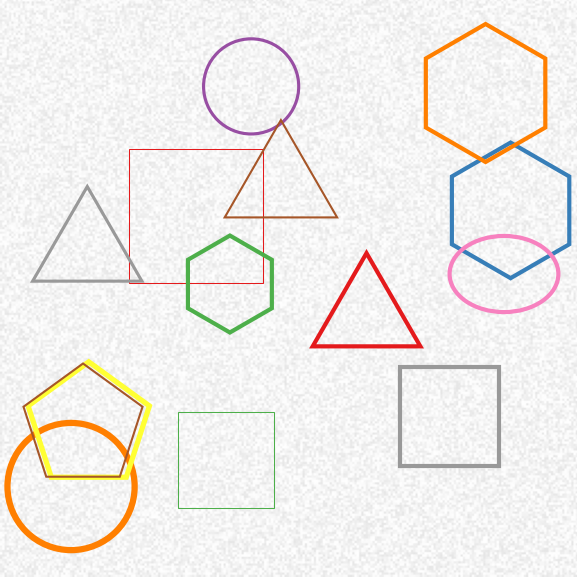[{"shape": "square", "thickness": 0.5, "radius": 0.58, "center": [0.34, 0.625]}, {"shape": "triangle", "thickness": 2, "radius": 0.54, "center": [0.635, 0.453]}, {"shape": "hexagon", "thickness": 2, "radius": 0.59, "center": [0.884, 0.635]}, {"shape": "hexagon", "thickness": 2, "radius": 0.42, "center": [0.398, 0.507]}, {"shape": "square", "thickness": 0.5, "radius": 0.41, "center": [0.391, 0.202]}, {"shape": "circle", "thickness": 1.5, "radius": 0.41, "center": [0.435, 0.85]}, {"shape": "hexagon", "thickness": 2, "radius": 0.6, "center": [0.841, 0.838]}, {"shape": "circle", "thickness": 3, "radius": 0.55, "center": [0.123, 0.157]}, {"shape": "pentagon", "thickness": 2.5, "radius": 0.55, "center": [0.154, 0.262]}, {"shape": "pentagon", "thickness": 1, "radius": 0.54, "center": [0.144, 0.261]}, {"shape": "triangle", "thickness": 1, "radius": 0.56, "center": [0.486, 0.679]}, {"shape": "oval", "thickness": 2, "radius": 0.47, "center": [0.873, 0.525]}, {"shape": "triangle", "thickness": 1.5, "radius": 0.55, "center": [0.151, 0.567]}, {"shape": "square", "thickness": 2, "radius": 0.43, "center": [0.779, 0.278]}]